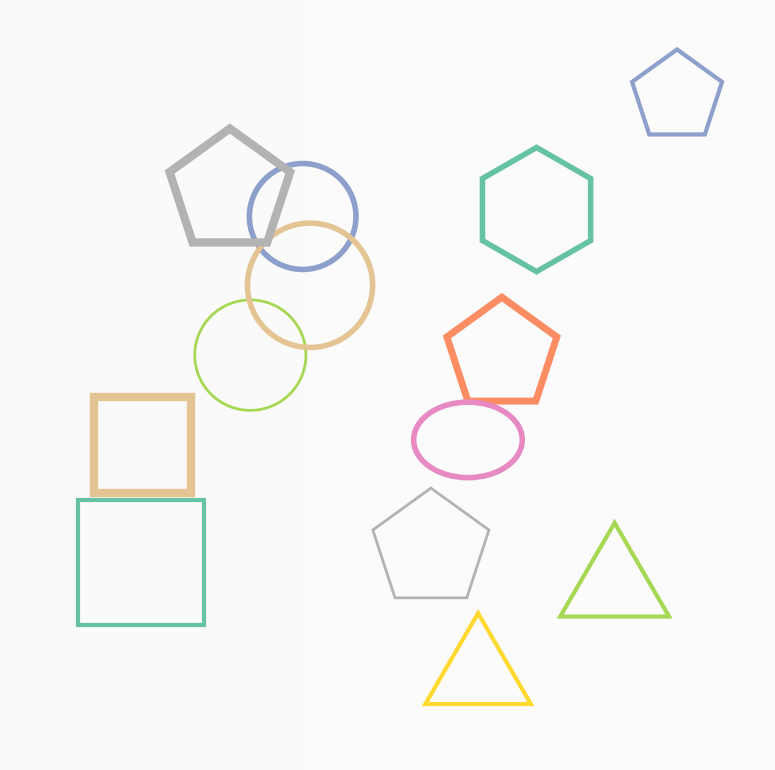[{"shape": "hexagon", "thickness": 2, "radius": 0.4, "center": [0.692, 0.728]}, {"shape": "square", "thickness": 1.5, "radius": 0.41, "center": [0.182, 0.27]}, {"shape": "pentagon", "thickness": 2.5, "radius": 0.37, "center": [0.648, 0.539]}, {"shape": "pentagon", "thickness": 1.5, "radius": 0.31, "center": [0.874, 0.875]}, {"shape": "circle", "thickness": 2, "radius": 0.34, "center": [0.391, 0.719]}, {"shape": "oval", "thickness": 2, "radius": 0.35, "center": [0.604, 0.429]}, {"shape": "triangle", "thickness": 1.5, "radius": 0.41, "center": [0.793, 0.24]}, {"shape": "circle", "thickness": 1, "radius": 0.36, "center": [0.323, 0.539]}, {"shape": "triangle", "thickness": 1.5, "radius": 0.39, "center": [0.617, 0.125]}, {"shape": "square", "thickness": 3, "radius": 0.31, "center": [0.184, 0.423]}, {"shape": "circle", "thickness": 2, "radius": 0.4, "center": [0.4, 0.63]}, {"shape": "pentagon", "thickness": 3, "radius": 0.41, "center": [0.297, 0.751]}, {"shape": "pentagon", "thickness": 1, "radius": 0.39, "center": [0.556, 0.287]}]